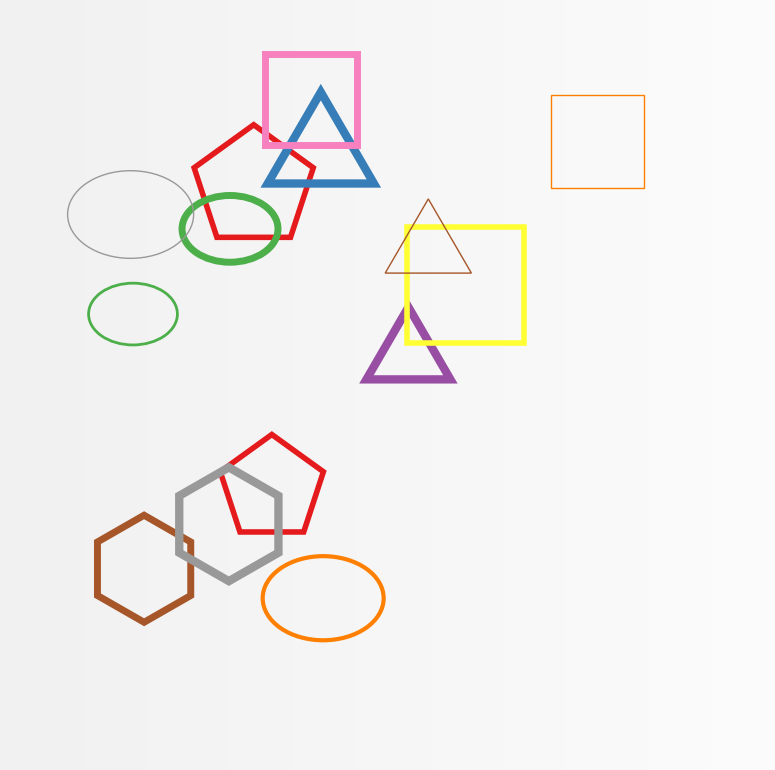[{"shape": "pentagon", "thickness": 2, "radius": 0.35, "center": [0.351, 0.366]}, {"shape": "pentagon", "thickness": 2, "radius": 0.4, "center": [0.327, 0.757]}, {"shape": "triangle", "thickness": 3, "radius": 0.4, "center": [0.414, 0.801]}, {"shape": "oval", "thickness": 2.5, "radius": 0.31, "center": [0.297, 0.703]}, {"shape": "oval", "thickness": 1, "radius": 0.29, "center": [0.172, 0.592]}, {"shape": "triangle", "thickness": 3, "radius": 0.31, "center": [0.527, 0.539]}, {"shape": "oval", "thickness": 1.5, "radius": 0.39, "center": [0.417, 0.223]}, {"shape": "square", "thickness": 0.5, "radius": 0.3, "center": [0.771, 0.816]}, {"shape": "square", "thickness": 2, "radius": 0.38, "center": [0.601, 0.63]}, {"shape": "triangle", "thickness": 0.5, "radius": 0.32, "center": [0.553, 0.677]}, {"shape": "hexagon", "thickness": 2.5, "radius": 0.35, "center": [0.186, 0.261]}, {"shape": "square", "thickness": 2.5, "radius": 0.3, "center": [0.401, 0.87]}, {"shape": "hexagon", "thickness": 3, "radius": 0.37, "center": [0.295, 0.319]}, {"shape": "oval", "thickness": 0.5, "radius": 0.41, "center": [0.169, 0.721]}]